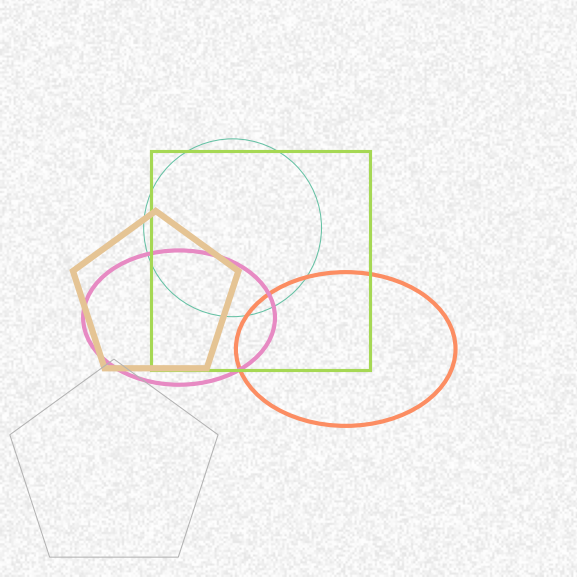[{"shape": "circle", "thickness": 0.5, "radius": 0.77, "center": [0.403, 0.605]}, {"shape": "oval", "thickness": 2, "radius": 0.95, "center": [0.599, 0.395]}, {"shape": "oval", "thickness": 2, "radius": 0.83, "center": [0.31, 0.449]}, {"shape": "square", "thickness": 1.5, "radius": 0.95, "center": [0.452, 0.548]}, {"shape": "pentagon", "thickness": 3, "radius": 0.75, "center": [0.27, 0.483]}, {"shape": "pentagon", "thickness": 0.5, "radius": 0.95, "center": [0.197, 0.188]}]